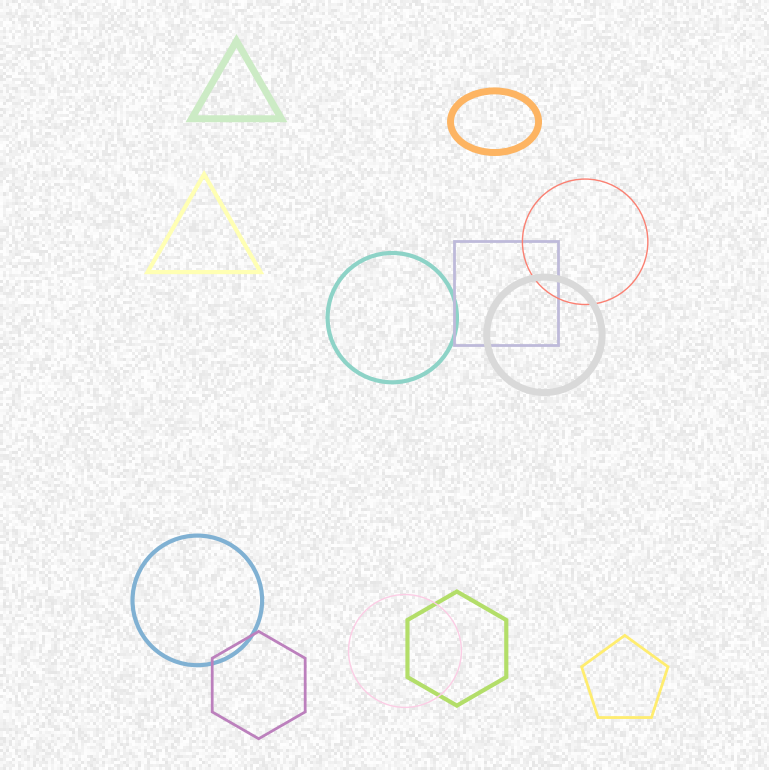[{"shape": "circle", "thickness": 1.5, "radius": 0.42, "center": [0.509, 0.587]}, {"shape": "triangle", "thickness": 1.5, "radius": 0.42, "center": [0.265, 0.689]}, {"shape": "square", "thickness": 1, "radius": 0.34, "center": [0.657, 0.62]}, {"shape": "circle", "thickness": 0.5, "radius": 0.41, "center": [0.76, 0.686]}, {"shape": "circle", "thickness": 1.5, "radius": 0.42, "center": [0.256, 0.22]}, {"shape": "oval", "thickness": 2.5, "radius": 0.29, "center": [0.642, 0.842]}, {"shape": "hexagon", "thickness": 1.5, "radius": 0.37, "center": [0.593, 0.158]}, {"shape": "circle", "thickness": 0.5, "radius": 0.37, "center": [0.526, 0.155]}, {"shape": "circle", "thickness": 2.5, "radius": 0.37, "center": [0.707, 0.565]}, {"shape": "hexagon", "thickness": 1, "radius": 0.35, "center": [0.336, 0.11]}, {"shape": "triangle", "thickness": 2.5, "radius": 0.34, "center": [0.307, 0.879]}, {"shape": "pentagon", "thickness": 1, "radius": 0.29, "center": [0.811, 0.116]}]